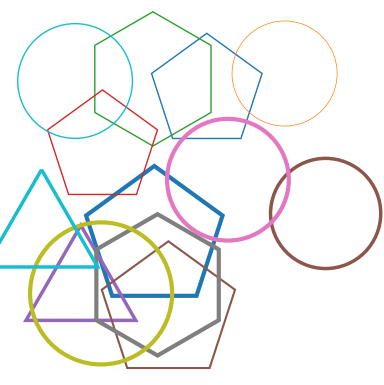[{"shape": "pentagon", "thickness": 3, "radius": 0.93, "center": [0.401, 0.382]}, {"shape": "pentagon", "thickness": 1, "radius": 0.75, "center": [0.537, 0.762]}, {"shape": "circle", "thickness": 0.5, "radius": 0.68, "center": [0.739, 0.809]}, {"shape": "hexagon", "thickness": 1, "radius": 0.87, "center": [0.397, 0.795]}, {"shape": "pentagon", "thickness": 1, "radius": 0.75, "center": [0.266, 0.616]}, {"shape": "triangle", "thickness": 2.5, "radius": 0.82, "center": [0.21, 0.25]}, {"shape": "pentagon", "thickness": 1.5, "radius": 0.91, "center": [0.437, 0.191]}, {"shape": "circle", "thickness": 2.5, "radius": 0.72, "center": [0.846, 0.446]}, {"shape": "circle", "thickness": 3, "radius": 0.79, "center": [0.592, 0.533]}, {"shape": "hexagon", "thickness": 3, "radius": 0.92, "center": [0.409, 0.26]}, {"shape": "circle", "thickness": 3, "radius": 0.92, "center": [0.263, 0.238]}, {"shape": "circle", "thickness": 1, "radius": 0.74, "center": [0.195, 0.79]}, {"shape": "triangle", "thickness": 2.5, "radius": 0.84, "center": [0.108, 0.391]}]